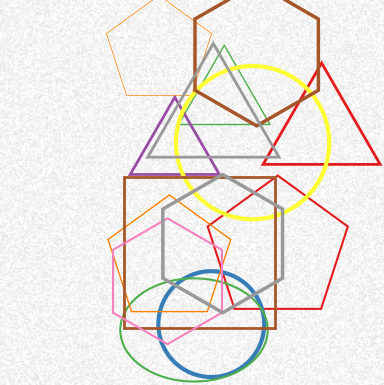[{"shape": "pentagon", "thickness": 1.5, "radius": 0.96, "center": [0.721, 0.353]}, {"shape": "triangle", "thickness": 2, "radius": 0.88, "center": [0.835, 0.661]}, {"shape": "circle", "thickness": 3, "radius": 0.69, "center": [0.549, 0.158]}, {"shape": "triangle", "thickness": 1, "radius": 0.69, "center": [0.583, 0.745]}, {"shape": "oval", "thickness": 1.5, "radius": 0.96, "center": [0.504, 0.143]}, {"shape": "triangle", "thickness": 2, "radius": 0.67, "center": [0.454, 0.614]}, {"shape": "pentagon", "thickness": 1, "radius": 0.84, "center": [0.44, 0.326]}, {"shape": "pentagon", "thickness": 0.5, "radius": 0.72, "center": [0.413, 0.868]}, {"shape": "circle", "thickness": 3, "radius": 1.0, "center": [0.656, 0.629]}, {"shape": "hexagon", "thickness": 2.5, "radius": 0.93, "center": [0.667, 0.858]}, {"shape": "square", "thickness": 2, "radius": 0.98, "center": [0.519, 0.344]}, {"shape": "hexagon", "thickness": 1.5, "radius": 0.82, "center": [0.435, 0.269]}, {"shape": "triangle", "thickness": 2, "radius": 0.98, "center": [0.554, 0.69]}, {"shape": "hexagon", "thickness": 2.5, "radius": 0.9, "center": [0.578, 0.367]}]